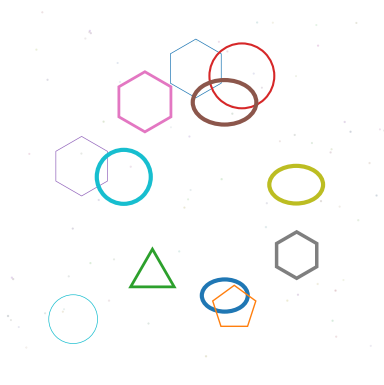[{"shape": "oval", "thickness": 3, "radius": 0.3, "center": [0.584, 0.232]}, {"shape": "hexagon", "thickness": 0.5, "radius": 0.38, "center": [0.509, 0.822]}, {"shape": "pentagon", "thickness": 1, "radius": 0.29, "center": [0.608, 0.2]}, {"shape": "triangle", "thickness": 2, "radius": 0.33, "center": [0.396, 0.288]}, {"shape": "circle", "thickness": 1.5, "radius": 0.42, "center": [0.628, 0.803]}, {"shape": "hexagon", "thickness": 0.5, "radius": 0.39, "center": [0.212, 0.568]}, {"shape": "oval", "thickness": 3, "radius": 0.41, "center": [0.583, 0.734]}, {"shape": "hexagon", "thickness": 2, "radius": 0.39, "center": [0.376, 0.736]}, {"shape": "hexagon", "thickness": 2.5, "radius": 0.3, "center": [0.771, 0.337]}, {"shape": "oval", "thickness": 3, "radius": 0.35, "center": [0.769, 0.52]}, {"shape": "circle", "thickness": 0.5, "radius": 0.32, "center": [0.19, 0.171]}, {"shape": "circle", "thickness": 3, "radius": 0.35, "center": [0.321, 0.541]}]